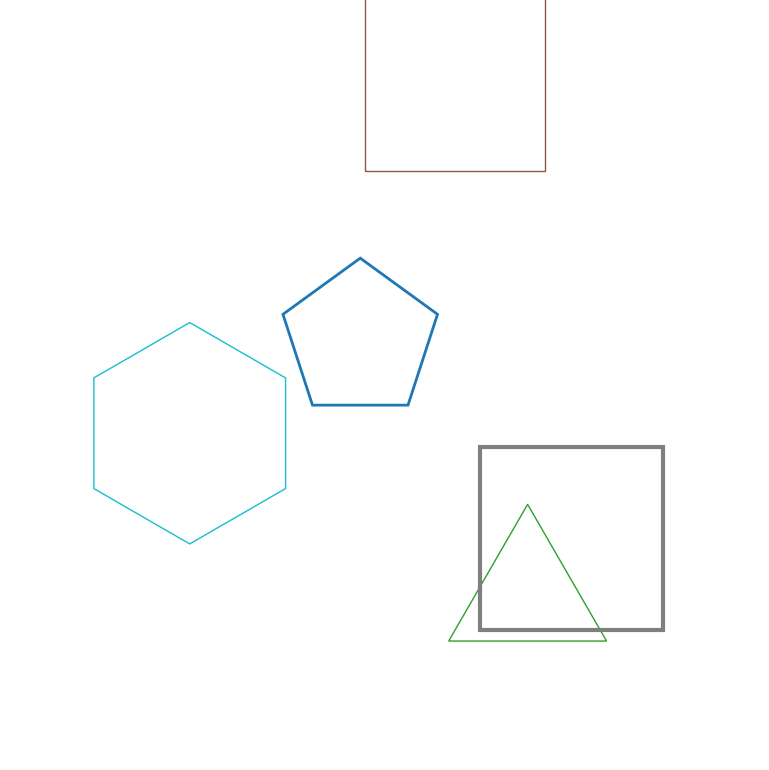[{"shape": "pentagon", "thickness": 1, "radius": 0.53, "center": [0.468, 0.559]}, {"shape": "triangle", "thickness": 0.5, "radius": 0.59, "center": [0.685, 0.227]}, {"shape": "square", "thickness": 0.5, "radius": 0.59, "center": [0.591, 0.895]}, {"shape": "square", "thickness": 1.5, "radius": 0.59, "center": [0.742, 0.301]}, {"shape": "hexagon", "thickness": 0.5, "radius": 0.72, "center": [0.246, 0.437]}]